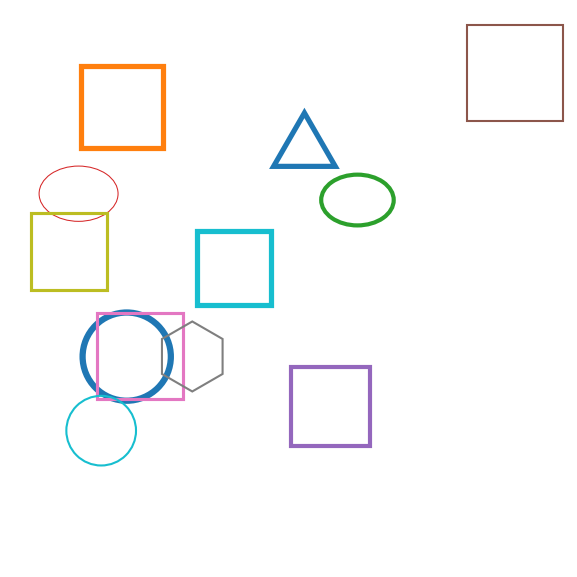[{"shape": "triangle", "thickness": 2.5, "radius": 0.31, "center": [0.527, 0.742]}, {"shape": "circle", "thickness": 3, "radius": 0.38, "center": [0.219, 0.382]}, {"shape": "square", "thickness": 2.5, "radius": 0.35, "center": [0.212, 0.813]}, {"shape": "oval", "thickness": 2, "radius": 0.31, "center": [0.619, 0.653]}, {"shape": "oval", "thickness": 0.5, "radius": 0.34, "center": [0.136, 0.664]}, {"shape": "square", "thickness": 2, "radius": 0.34, "center": [0.572, 0.295]}, {"shape": "square", "thickness": 1, "radius": 0.42, "center": [0.892, 0.873]}, {"shape": "square", "thickness": 1.5, "radius": 0.37, "center": [0.242, 0.383]}, {"shape": "hexagon", "thickness": 1, "radius": 0.3, "center": [0.333, 0.382]}, {"shape": "square", "thickness": 1.5, "radius": 0.33, "center": [0.119, 0.563]}, {"shape": "square", "thickness": 2.5, "radius": 0.32, "center": [0.405, 0.535]}, {"shape": "circle", "thickness": 1, "radius": 0.3, "center": [0.175, 0.253]}]